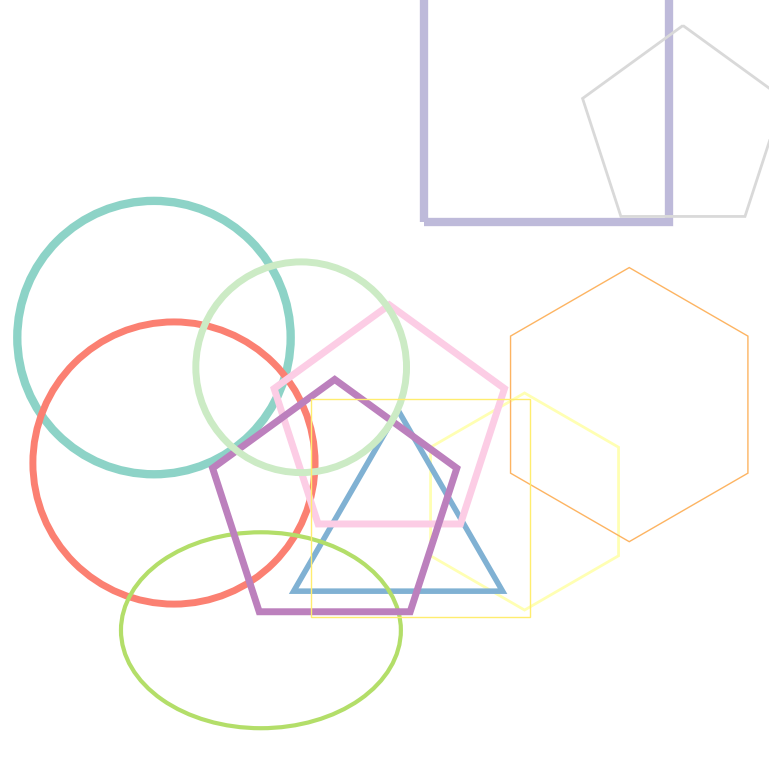[{"shape": "circle", "thickness": 3, "radius": 0.89, "center": [0.2, 0.562]}, {"shape": "hexagon", "thickness": 1, "radius": 0.7, "center": [0.681, 0.349]}, {"shape": "square", "thickness": 3, "radius": 0.8, "center": [0.71, 0.87]}, {"shape": "circle", "thickness": 2.5, "radius": 0.92, "center": [0.226, 0.399]}, {"shape": "triangle", "thickness": 2, "radius": 0.78, "center": [0.517, 0.311]}, {"shape": "hexagon", "thickness": 0.5, "radius": 0.89, "center": [0.817, 0.475]}, {"shape": "oval", "thickness": 1.5, "radius": 0.91, "center": [0.339, 0.182]}, {"shape": "pentagon", "thickness": 2.5, "radius": 0.79, "center": [0.506, 0.447]}, {"shape": "pentagon", "thickness": 1, "radius": 0.69, "center": [0.887, 0.83]}, {"shape": "pentagon", "thickness": 2.5, "radius": 0.83, "center": [0.435, 0.34]}, {"shape": "circle", "thickness": 2.5, "radius": 0.68, "center": [0.391, 0.523]}, {"shape": "square", "thickness": 0.5, "radius": 0.71, "center": [0.546, 0.34]}]